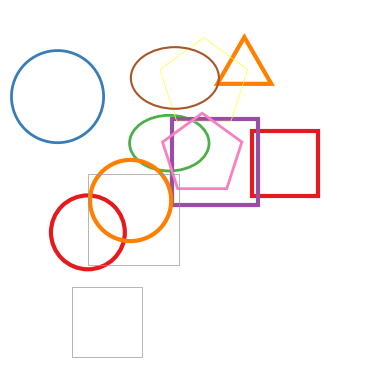[{"shape": "circle", "thickness": 3, "radius": 0.48, "center": [0.228, 0.396]}, {"shape": "square", "thickness": 3, "radius": 0.43, "center": [0.74, 0.575]}, {"shape": "circle", "thickness": 2, "radius": 0.6, "center": [0.149, 0.749]}, {"shape": "oval", "thickness": 2, "radius": 0.52, "center": [0.44, 0.628]}, {"shape": "square", "thickness": 3, "radius": 0.56, "center": [0.559, 0.58]}, {"shape": "circle", "thickness": 3, "radius": 0.53, "center": [0.339, 0.479]}, {"shape": "triangle", "thickness": 3, "radius": 0.4, "center": [0.635, 0.823]}, {"shape": "pentagon", "thickness": 0.5, "radius": 0.6, "center": [0.529, 0.782]}, {"shape": "oval", "thickness": 1.5, "radius": 0.57, "center": [0.454, 0.797]}, {"shape": "pentagon", "thickness": 2, "radius": 0.54, "center": [0.525, 0.598]}, {"shape": "square", "thickness": 0.5, "radius": 0.59, "center": [0.346, 0.43]}, {"shape": "square", "thickness": 0.5, "radius": 0.46, "center": [0.278, 0.163]}]